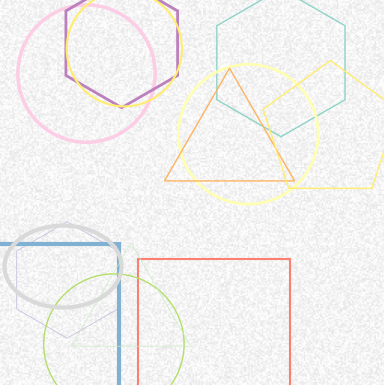[{"shape": "hexagon", "thickness": 1, "radius": 0.96, "center": [0.73, 0.837]}, {"shape": "circle", "thickness": 2, "radius": 0.91, "center": [0.645, 0.651]}, {"shape": "hexagon", "thickness": 0.5, "radius": 0.76, "center": [0.174, 0.273]}, {"shape": "square", "thickness": 1.5, "radius": 0.99, "center": [0.556, 0.131]}, {"shape": "square", "thickness": 3, "radius": 0.96, "center": [0.117, 0.175]}, {"shape": "triangle", "thickness": 1, "radius": 0.98, "center": [0.596, 0.628]}, {"shape": "circle", "thickness": 1, "radius": 0.91, "center": [0.296, 0.106]}, {"shape": "circle", "thickness": 2.5, "radius": 0.89, "center": [0.225, 0.809]}, {"shape": "oval", "thickness": 3, "radius": 0.76, "center": [0.164, 0.308]}, {"shape": "hexagon", "thickness": 2, "radius": 0.84, "center": [0.316, 0.888]}, {"shape": "triangle", "thickness": 0.5, "radius": 0.89, "center": [0.34, 0.19]}, {"shape": "circle", "thickness": 1.5, "radius": 0.75, "center": [0.323, 0.873]}, {"shape": "pentagon", "thickness": 1, "radius": 0.92, "center": [0.858, 0.659]}]